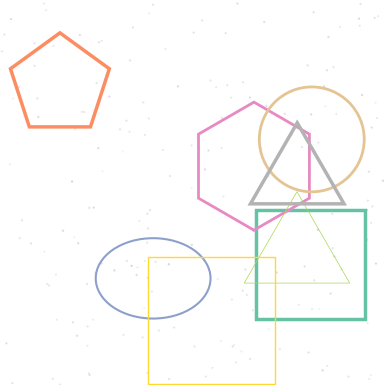[{"shape": "square", "thickness": 2.5, "radius": 0.71, "center": [0.806, 0.313]}, {"shape": "pentagon", "thickness": 2.5, "radius": 0.68, "center": [0.156, 0.78]}, {"shape": "oval", "thickness": 1.5, "radius": 0.75, "center": [0.398, 0.277]}, {"shape": "hexagon", "thickness": 2, "radius": 0.83, "center": [0.66, 0.568]}, {"shape": "triangle", "thickness": 0.5, "radius": 0.79, "center": [0.771, 0.344]}, {"shape": "square", "thickness": 1, "radius": 0.83, "center": [0.549, 0.167]}, {"shape": "circle", "thickness": 2, "radius": 0.68, "center": [0.81, 0.638]}, {"shape": "triangle", "thickness": 2.5, "radius": 0.7, "center": [0.772, 0.541]}]